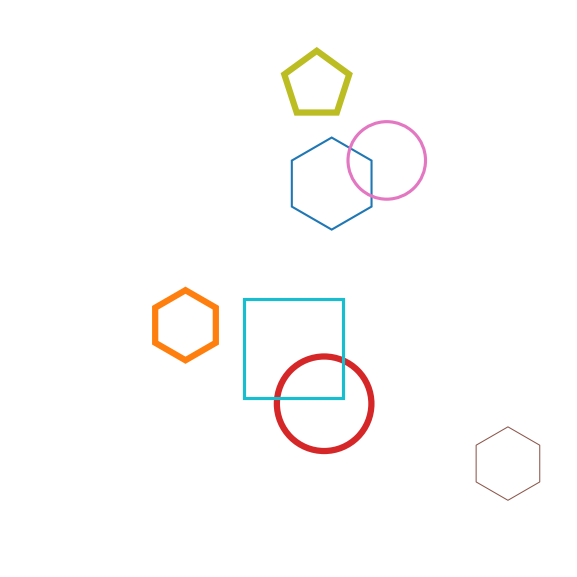[{"shape": "hexagon", "thickness": 1, "radius": 0.4, "center": [0.574, 0.681]}, {"shape": "hexagon", "thickness": 3, "radius": 0.3, "center": [0.321, 0.436]}, {"shape": "circle", "thickness": 3, "radius": 0.41, "center": [0.561, 0.3]}, {"shape": "hexagon", "thickness": 0.5, "radius": 0.32, "center": [0.88, 0.196]}, {"shape": "circle", "thickness": 1.5, "radius": 0.34, "center": [0.67, 0.721]}, {"shape": "pentagon", "thickness": 3, "radius": 0.3, "center": [0.549, 0.852]}, {"shape": "square", "thickness": 1.5, "radius": 0.43, "center": [0.508, 0.395]}]